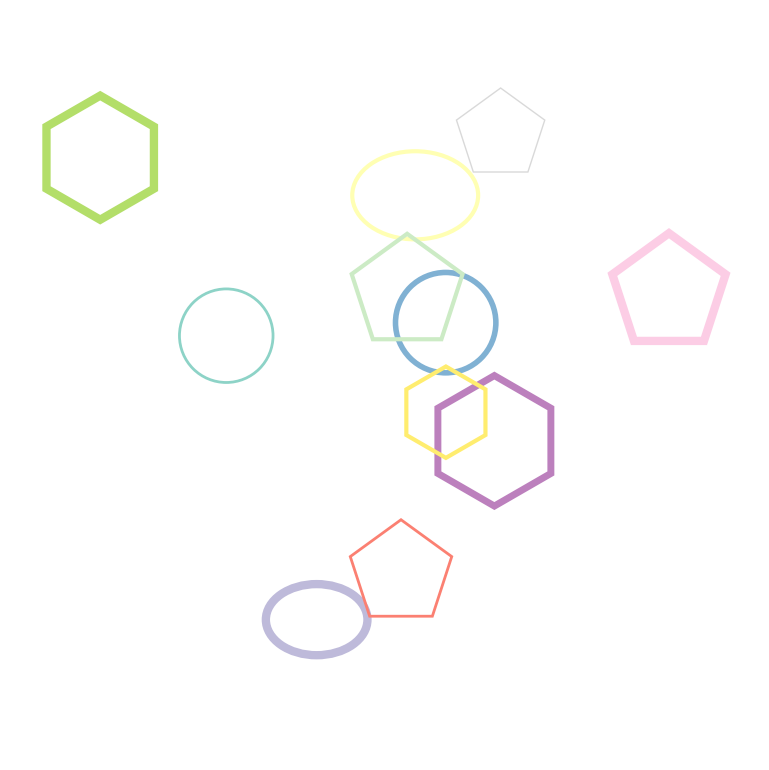[{"shape": "circle", "thickness": 1, "radius": 0.3, "center": [0.294, 0.564]}, {"shape": "oval", "thickness": 1.5, "radius": 0.41, "center": [0.539, 0.746]}, {"shape": "oval", "thickness": 3, "radius": 0.33, "center": [0.411, 0.195]}, {"shape": "pentagon", "thickness": 1, "radius": 0.35, "center": [0.521, 0.256]}, {"shape": "circle", "thickness": 2, "radius": 0.33, "center": [0.579, 0.581]}, {"shape": "hexagon", "thickness": 3, "radius": 0.4, "center": [0.13, 0.795]}, {"shape": "pentagon", "thickness": 3, "radius": 0.39, "center": [0.869, 0.62]}, {"shape": "pentagon", "thickness": 0.5, "radius": 0.3, "center": [0.65, 0.825]}, {"shape": "hexagon", "thickness": 2.5, "radius": 0.42, "center": [0.642, 0.428]}, {"shape": "pentagon", "thickness": 1.5, "radius": 0.38, "center": [0.529, 0.621]}, {"shape": "hexagon", "thickness": 1.5, "radius": 0.3, "center": [0.579, 0.465]}]